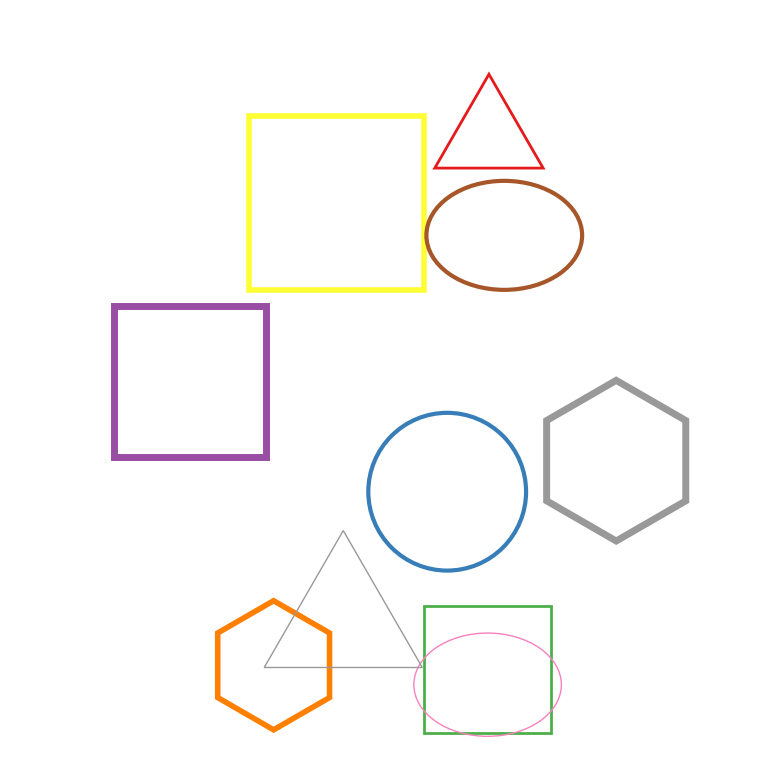[{"shape": "triangle", "thickness": 1, "radius": 0.41, "center": [0.635, 0.822]}, {"shape": "circle", "thickness": 1.5, "radius": 0.51, "center": [0.581, 0.361]}, {"shape": "square", "thickness": 1, "radius": 0.41, "center": [0.634, 0.131]}, {"shape": "square", "thickness": 2.5, "radius": 0.49, "center": [0.247, 0.504]}, {"shape": "hexagon", "thickness": 2, "radius": 0.42, "center": [0.355, 0.136]}, {"shape": "square", "thickness": 2, "radius": 0.57, "center": [0.437, 0.736]}, {"shape": "oval", "thickness": 1.5, "radius": 0.51, "center": [0.655, 0.694]}, {"shape": "oval", "thickness": 0.5, "radius": 0.48, "center": [0.633, 0.111]}, {"shape": "hexagon", "thickness": 2.5, "radius": 0.52, "center": [0.8, 0.402]}, {"shape": "triangle", "thickness": 0.5, "radius": 0.59, "center": [0.446, 0.192]}]